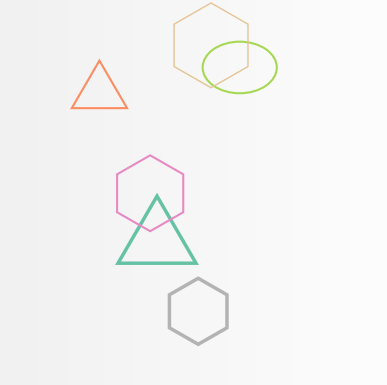[{"shape": "triangle", "thickness": 2.5, "radius": 0.58, "center": [0.405, 0.374]}, {"shape": "triangle", "thickness": 1.5, "radius": 0.41, "center": [0.257, 0.76]}, {"shape": "hexagon", "thickness": 1.5, "radius": 0.49, "center": [0.388, 0.498]}, {"shape": "oval", "thickness": 1.5, "radius": 0.48, "center": [0.619, 0.825]}, {"shape": "hexagon", "thickness": 1, "radius": 0.55, "center": [0.545, 0.882]}, {"shape": "hexagon", "thickness": 2.5, "radius": 0.43, "center": [0.511, 0.191]}]